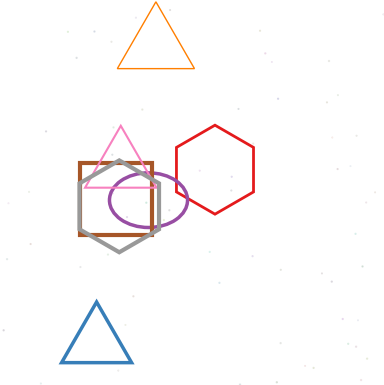[{"shape": "hexagon", "thickness": 2, "radius": 0.58, "center": [0.558, 0.559]}, {"shape": "triangle", "thickness": 2.5, "radius": 0.52, "center": [0.251, 0.111]}, {"shape": "oval", "thickness": 2.5, "radius": 0.51, "center": [0.386, 0.48]}, {"shape": "triangle", "thickness": 1, "radius": 0.58, "center": [0.405, 0.88]}, {"shape": "square", "thickness": 3, "radius": 0.47, "center": [0.301, 0.483]}, {"shape": "triangle", "thickness": 1.5, "radius": 0.54, "center": [0.314, 0.566]}, {"shape": "hexagon", "thickness": 3, "radius": 0.6, "center": [0.31, 0.464]}]